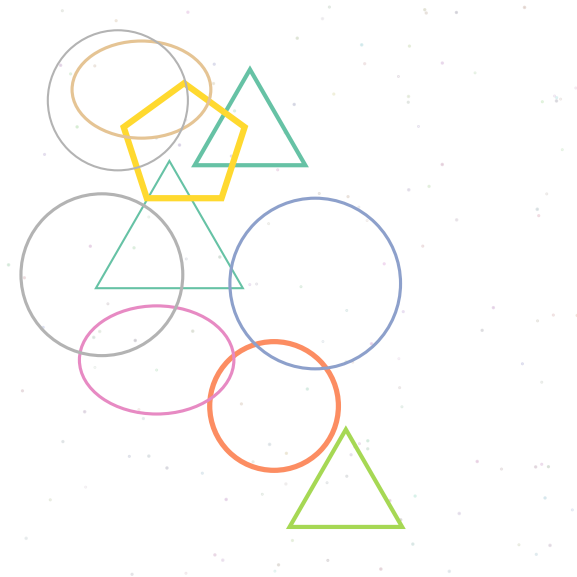[{"shape": "triangle", "thickness": 2, "radius": 0.55, "center": [0.433, 0.768]}, {"shape": "triangle", "thickness": 1, "radius": 0.73, "center": [0.293, 0.574]}, {"shape": "circle", "thickness": 2.5, "radius": 0.56, "center": [0.475, 0.296]}, {"shape": "circle", "thickness": 1.5, "radius": 0.74, "center": [0.546, 0.508]}, {"shape": "oval", "thickness": 1.5, "radius": 0.67, "center": [0.271, 0.376]}, {"shape": "triangle", "thickness": 2, "radius": 0.56, "center": [0.599, 0.143]}, {"shape": "pentagon", "thickness": 3, "radius": 0.55, "center": [0.319, 0.745]}, {"shape": "oval", "thickness": 1.5, "radius": 0.6, "center": [0.245, 0.844]}, {"shape": "circle", "thickness": 1, "radius": 0.61, "center": [0.204, 0.825]}, {"shape": "circle", "thickness": 1.5, "radius": 0.7, "center": [0.176, 0.523]}]